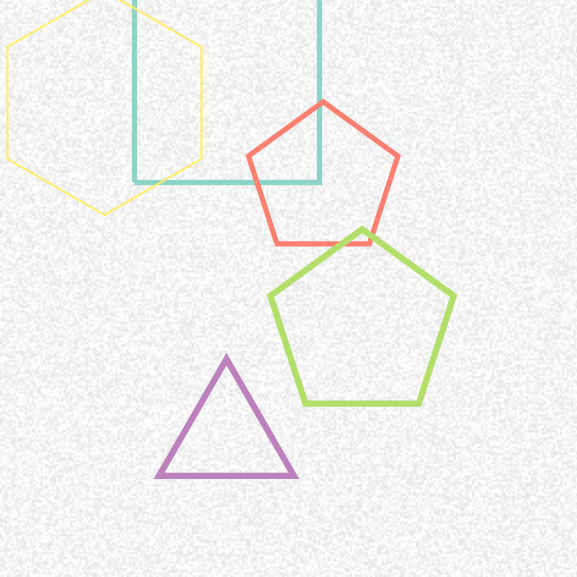[{"shape": "square", "thickness": 2.5, "radius": 0.8, "center": [0.392, 0.844]}, {"shape": "pentagon", "thickness": 2.5, "radius": 0.68, "center": [0.56, 0.687]}, {"shape": "pentagon", "thickness": 3, "radius": 0.83, "center": [0.627, 0.435]}, {"shape": "triangle", "thickness": 3, "radius": 0.67, "center": [0.392, 0.243]}, {"shape": "hexagon", "thickness": 1, "radius": 0.97, "center": [0.181, 0.821]}]